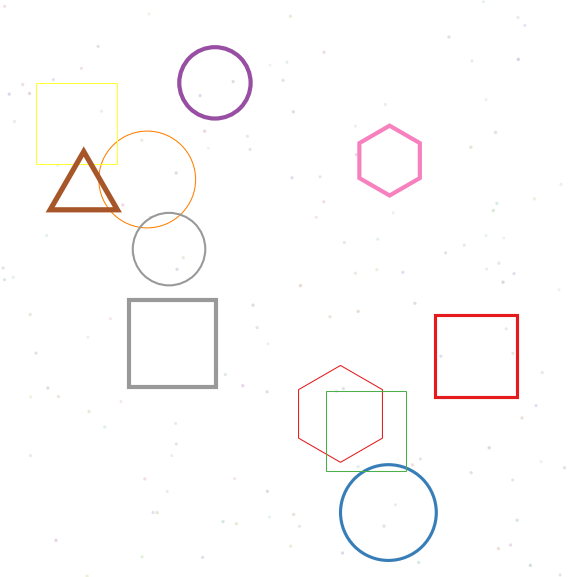[{"shape": "square", "thickness": 1.5, "radius": 0.36, "center": [0.824, 0.383]}, {"shape": "hexagon", "thickness": 0.5, "radius": 0.42, "center": [0.59, 0.282]}, {"shape": "circle", "thickness": 1.5, "radius": 0.41, "center": [0.673, 0.112]}, {"shape": "square", "thickness": 0.5, "radius": 0.35, "center": [0.634, 0.253]}, {"shape": "circle", "thickness": 2, "radius": 0.31, "center": [0.372, 0.856]}, {"shape": "circle", "thickness": 0.5, "radius": 0.42, "center": [0.255, 0.688]}, {"shape": "square", "thickness": 0.5, "radius": 0.35, "center": [0.132, 0.785]}, {"shape": "triangle", "thickness": 2.5, "radius": 0.34, "center": [0.145, 0.669]}, {"shape": "hexagon", "thickness": 2, "radius": 0.3, "center": [0.675, 0.721]}, {"shape": "square", "thickness": 2, "radius": 0.38, "center": [0.299, 0.404]}, {"shape": "circle", "thickness": 1, "radius": 0.31, "center": [0.293, 0.568]}]